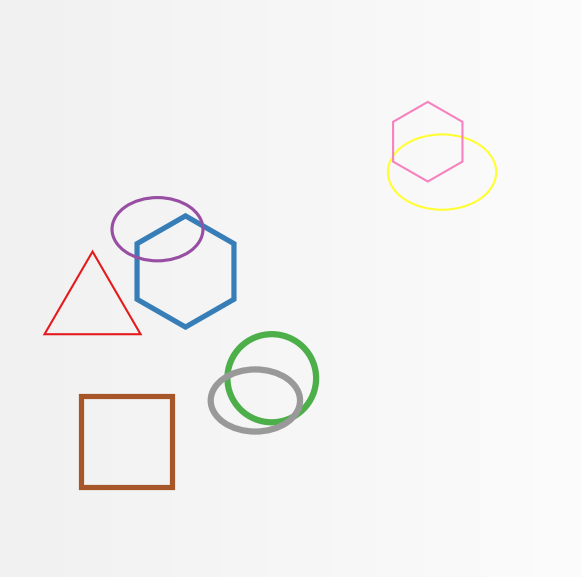[{"shape": "triangle", "thickness": 1, "radius": 0.48, "center": [0.159, 0.468]}, {"shape": "hexagon", "thickness": 2.5, "radius": 0.48, "center": [0.319, 0.529]}, {"shape": "circle", "thickness": 3, "radius": 0.38, "center": [0.468, 0.344]}, {"shape": "oval", "thickness": 1.5, "radius": 0.39, "center": [0.271, 0.602]}, {"shape": "oval", "thickness": 1, "radius": 0.47, "center": [0.76, 0.701]}, {"shape": "square", "thickness": 2.5, "radius": 0.39, "center": [0.217, 0.234]}, {"shape": "hexagon", "thickness": 1, "radius": 0.34, "center": [0.736, 0.754]}, {"shape": "oval", "thickness": 3, "radius": 0.38, "center": [0.439, 0.306]}]